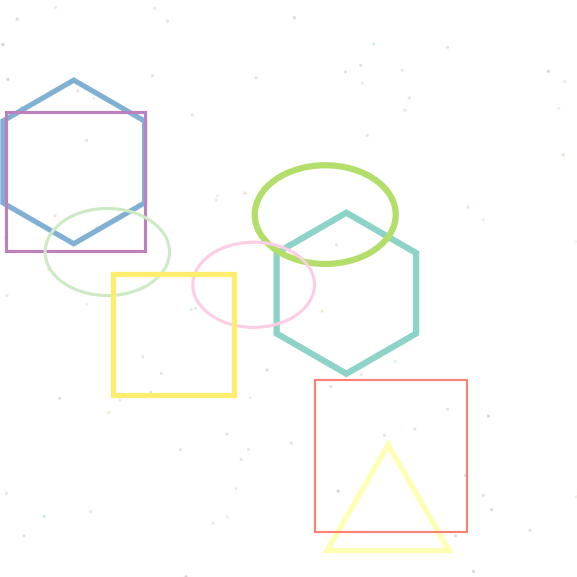[{"shape": "hexagon", "thickness": 3, "radius": 0.7, "center": [0.6, 0.491]}, {"shape": "triangle", "thickness": 2.5, "radius": 0.61, "center": [0.672, 0.107]}, {"shape": "square", "thickness": 1, "radius": 0.66, "center": [0.677, 0.21]}, {"shape": "hexagon", "thickness": 2.5, "radius": 0.71, "center": [0.128, 0.719]}, {"shape": "oval", "thickness": 3, "radius": 0.61, "center": [0.563, 0.628]}, {"shape": "oval", "thickness": 1.5, "radius": 0.53, "center": [0.439, 0.506]}, {"shape": "square", "thickness": 1.5, "radius": 0.6, "center": [0.131, 0.685]}, {"shape": "oval", "thickness": 1.5, "radius": 0.54, "center": [0.186, 0.563]}, {"shape": "square", "thickness": 2.5, "radius": 0.52, "center": [0.3, 0.42]}]